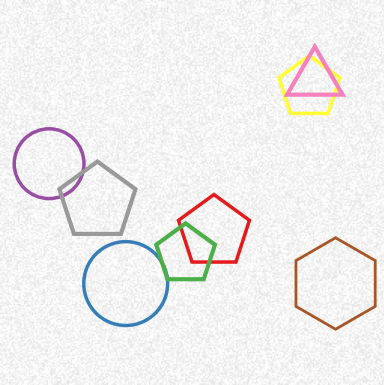[{"shape": "pentagon", "thickness": 2.5, "radius": 0.48, "center": [0.556, 0.398]}, {"shape": "circle", "thickness": 2.5, "radius": 0.54, "center": [0.327, 0.263]}, {"shape": "pentagon", "thickness": 3, "radius": 0.4, "center": [0.482, 0.34]}, {"shape": "circle", "thickness": 2.5, "radius": 0.45, "center": [0.128, 0.575]}, {"shape": "pentagon", "thickness": 2.5, "radius": 0.41, "center": [0.803, 0.772]}, {"shape": "hexagon", "thickness": 2, "radius": 0.59, "center": [0.872, 0.264]}, {"shape": "triangle", "thickness": 3, "radius": 0.42, "center": [0.818, 0.796]}, {"shape": "pentagon", "thickness": 3, "radius": 0.52, "center": [0.253, 0.476]}]